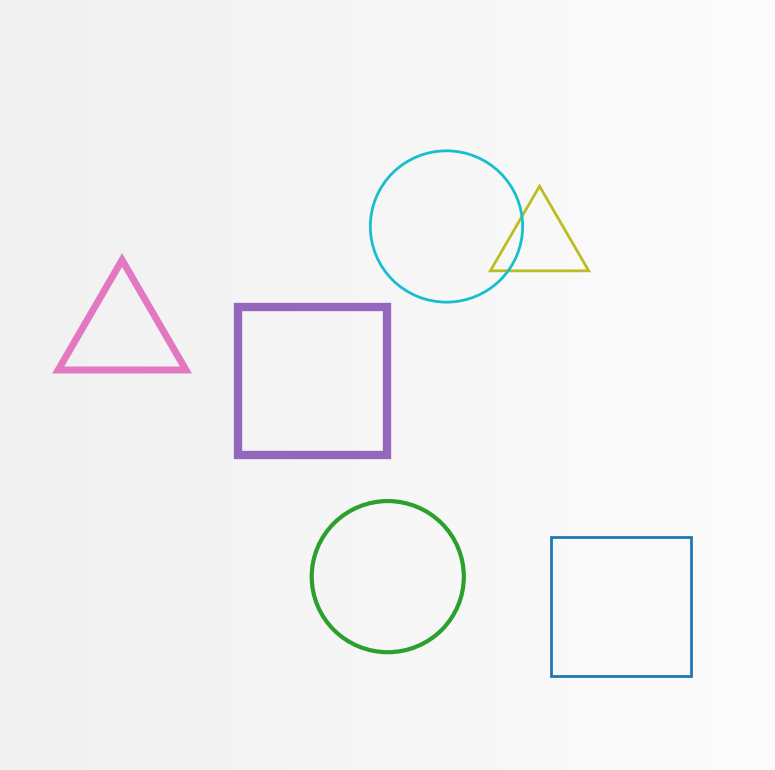[{"shape": "square", "thickness": 1, "radius": 0.45, "center": [0.802, 0.212]}, {"shape": "circle", "thickness": 1.5, "radius": 0.49, "center": [0.5, 0.251]}, {"shape": "square", "thickness": 3, "radius": 0.48, "center": [0.403, 0.505]}, {"shape": "triangle", "thickness": 2.5, "radius": 0.48, "center": [0.158, 0.567]}, {"shape": "triangle", "thickness": 1, "radius": 0.37, "center": [0.696, 0.685]}, {"shape": "circle", "thickness": 1, "radius": 0.49, "center": [0.576, 0.706]}]